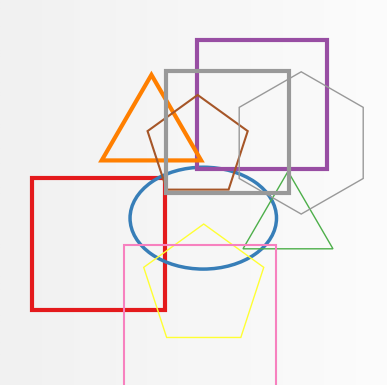[{"shape": "square", "thickness": 3, "radius": 0.85, "center": [0.254, 0.366]}, {"shape": "oval", "thickness": 2.5, "radius": 0.94, "center": [0.525, 0.433]}, {"shape": "triangle", "thickness": 1, "radius": 0.67, "center": [0.743, 0.421]}, {"shape": "square", "thickness": 3, "radius": 0.84, "center": [0.676, 0.728]}, {"shape": "triangle", "thickness": 3, "radius": 0.74, "center": [0.391, 0.657]}, {"shape": "pentagon", "thickness": 1, "radius": 0.81, "center": [0.526, 0.255]}, {"shape": "pentagon", "thickness": 1.5, "radius": 0.68, "center": [0.51, 0.617]}, {"shape": "square", "thickness": 1.5, "radius": 0.98, "center": [0.517, 0.166]}, {"shape": "hexagon", "thickness": 1, "radius": 0.92, "center": [0.777, 0.629]}, {"shape": "square", "thickness": 3, "radius": 0.8, "center": [0.587, 0.657]}]